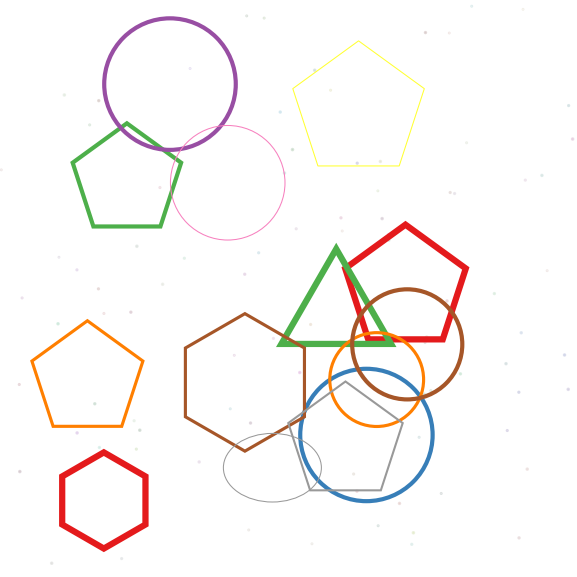[{"shape": "hexagon", "thickness": 3, "radius": 0.42, "center": [0.18, 0.133]}, {"shape": "pentagon", "thickness": 3, "radius": 0.55, "center": [0.702, 0.5]}, {"shape": "circle", "thickness": 2, "radius": 0.57, "center": [0.635, 0.246]}, {"shape": "pentagon", "thickness": 2, "radius": 0.49, "center": [0.22, 0.687]}, {"shape": "triangle", "thickness": 3, "radius": 0.55, "center": [0.582, 0.458]}, {"shape": "circle", "thickness": 2, "radius": 0.57, "center": [0.294, 0.853]}, {"shape": "pentagon", "thickness": 1.5, "radius": 0.51, "center": [0.151, 0.343]}, {"shape": "circle", "thickness": 1.5, "radius": 0.41, "center": [0.652, 0.342]}, {"shape": "pentagon", "thickness": 0.5, "radius": 0.6, "center": [0.621, 0.809]}, {"shape": "circle", "thickness": 2, "radius": 0.48, "center": [0.705, 0.403]}, {"shape": "hexagon", "thickness": 1.5, "radius": 0.6, "center": [0.424, 0.337]}, {"shape": "circle", "thickness": 0.5, "radius": 0.5, "center": [0.394, 0.683]}, {"shape": "pentagon", "thickness": 1, "radius": 0.52, "center": [0.598, 0.234]}, {"shape": "oval", "thickness": 0.5, "radius": 0.42, "center": [0.472, 0.189]}]